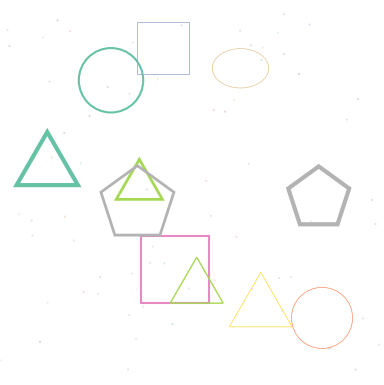[{"shape": "circle", "thickness": 1.5, "radius": 0.42, "center": [0.288, 0.792]}, {"shape": "triangle", "thickness": 3, "radius": 0.46, "center": [0.123, 0.565]}, {"shape": "circle", "thickness": 0.5, "radius": 0.4, "center": [0.837, 0.174]}, {"shape": "square", "thickness": 0.5, "radius": 0.34, "center": [0.423, 0.877]}, {"shape": "square", "thickness": 1.5, "radius": 0.44, "center": [0.454, 0.301]}, {"shape": "triangle", "thickness": 1, "radius": 0.4, "center": [0.511, 0.252]}, {"shape": "triangle", "thickness": 2, "radius": 0.35, "center": [0.362, 0.517]}, {"shape": "triangle", "thickness": 0.5, "radius": 0.47, "center": [0.677, 0.198]}, {"shape": "oval", "thickness": 0.5, "radius": 0.37, "center": [0.625, 0.823]}, {"shape": "pentagon", "thickness": 3, "radius": 0.42, "center": [0.828, 0.485]}, {"shape": "pentagon", "thickness": 2, "radius": 0.5, "center": [0.357, 0.47]}]